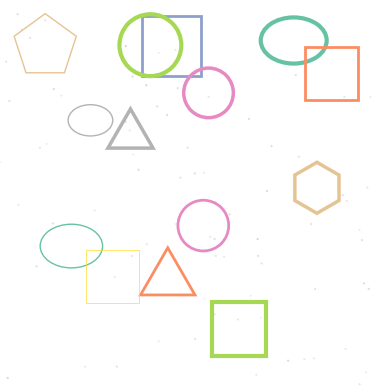[{"shape": "oval", "thickness": 3, "radius": 0.43, "center": [0.763, 0.895]}, {"shape": "oval", "thickness": 1, "radius": 0.41, "center": [0.185, 0.361]}, {"shape": "triangle", "thickness": 2, "radius": 0.41, "center": [0.436, 0.275]}, {"shape": "square", "thickness": 2, "radius": 0.34, "center": [0.86, 0.809]}, {"shape": "square", "thickness": 2, "radius": 0.38, "center": [0.445, 0.881]}, {"shape": "circle", "thickness": 2, "radius": 0.33, "center": [0.528, 0.414]}, {"shape": "circle", "thickness": 2.5, "radius": 0.32, "center": [0.542, 0.759]}, {"shape": "square", "thickness": 3, "radius": 0.35, "center": [0.62, 0.146]}, {"shape": "circle", "thickness": 3, "radius": 0.4, "center": [0.391, 0.883]}, {"shape": "square", "thickness": 0.5, "radius": 0.34, "center": [0.292, 0.283]}, {"shape": "hexagon", "thickness": 2.5, "radius": 0.33, "center": [0.823, 0.512]}, {"shape": "pentagon", "thickness": 1, "radius": 0.42, "center": [0.117, 0.88]}, {"shape": "oval", "thickness": 1, "radius": 0.29, "center": [0.235, 0.687]}, {"shape": "triangle", "thickness": 2.5, "radius": 0.34, "center": [0.339, 0.649]}]